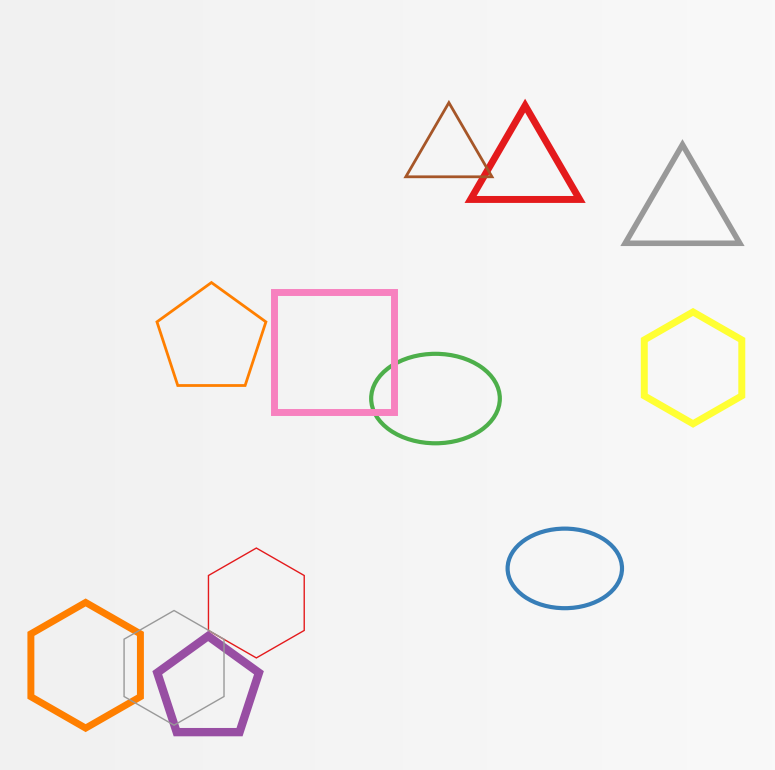[{"shape": "hexagon", "thickness": 0.5, "radius": 0.36, "center": [0.331, 0.217]}, {"shape": "triangle", "thickness": 2.5, "radius": 0.41, "center": [0.678, 0.782]}, {"shape": "oval", "thickness": 1.5, "radius": 0.37, "center": [0.729, 0.262]}, {"shape": "oval", "thickness": 1.5, "radius": 0.42, "center": [0.562, 0.482]}, {"shape": "pentagon", "thickness": 3, "radius": 0.34, "center": [0.269, 0.105]}, {"shape": "pentagon", "thickness": 1, "radius": 0.37, "center": [0.273, 0.559]}, {"shape": "hexagon", "thickness": 2.5, "radius": 0.41, "center": [0.111, 0.136]}, {"shape": "hexagon", "thickness": 2.5, "radius": 0.36, "center": [0.894, 0.522]}, {"shape": "triangle", "thickness": 1, "radius": 0.32, "center": [0.579, 0.802]}, {"shape": "square", "thickness": 2.5, "radius": 0.39, "center": [0.431, 0.543]}, {"shape": "hexagon", "thickness": 0.5, "radius": 0.37, "center": [0.225, 0.133]}, {"shape": "triangle", "thickness": 2, "radius": 0.43, "center": [0.881, 0.727]}]